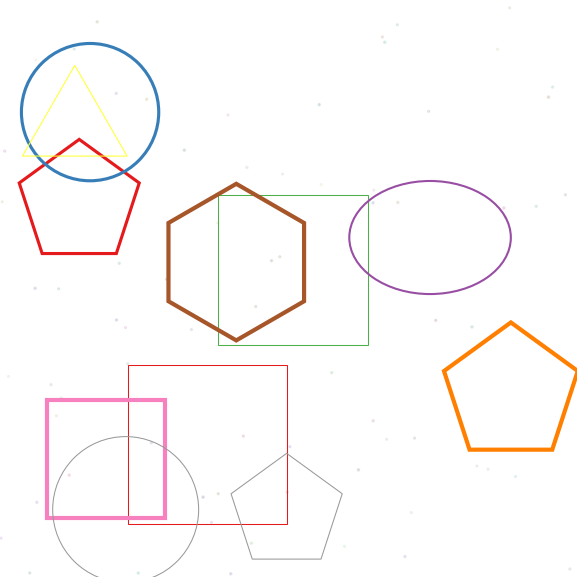[{"shape": "square", "thickness": 0.5, "radius": 0.69, "center": [0.36, 0.229]}, {"shape": "pentagon", "thickness": 1.5, "radius": 0.55, "center": [0.137, 0.649]}, {"shape": "circle", "thickness": 1.5, "radius": 0.59, "center": [0.156, 0.805]}, {"shape": "square", "thickness": 0.5, "radius": 0.65, "center": [0.507, 0.531]}, {"shape": "oval", "thickness": 1, "radius": 0.7, "center": [0.745, 0.588]}, {"shape": "pentagon", "thickness": 2, "radius": 0.61, "center": [0.885, 0.319]}, {"shape": "triangle", "thickness": 0.5, "radius": 0.52, "center": [0.129, 0.781]}, {"shape": "hexagon", "thickness": 2, "radius": 0.68, "center": [0.409, 0.545]}, {"shape": "square", "thickness": 2, "radius": 0.51, "center": [0.183, 0.205]}, {"shape": "pentagon", "thickness": 0.5, "radius": 0.51, "center": [0.496, 0.113]}, {"shape": "circle", "thickness": 0.5, "radius": 0.63, "center": [0.218, 0.117]}]